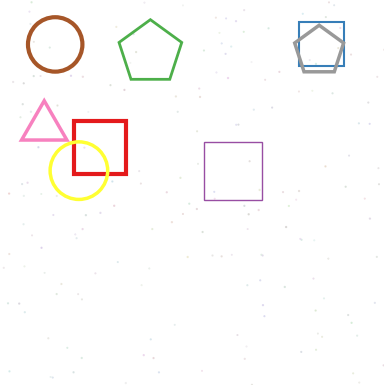[{"shape": "square", "thickness": 3, "radius": 0.34, "center": [0.259, 0.617]}, {"shape": "square", "thickness": 1.5, "radius": 0.29, "center": [0.834, 0.886]}, {"shape": "pentagon", "thickness": 2, "radius": 0.43, "center": [0.391, 0.863]}, {"shape": "square", "thickness": 1, "radius": 0.37, "center": [0.605, 0.556]}, {"shape": "circle", "thickness": 2.5, "radius": 0.37, "center": [0.205, 0.557]}, {"shape": "circle", "thickness": 3, "radius": 0.35, "center": [0.143, 0.885]}, {"shape": "triangle", "thickness": 2.5, "radius": 0.34, "center": [0.115, 0.67]}, {"shape": "pentagon", "thickness": 2.5, "radius": 0.33, "center": [0.829, 0.868]}]